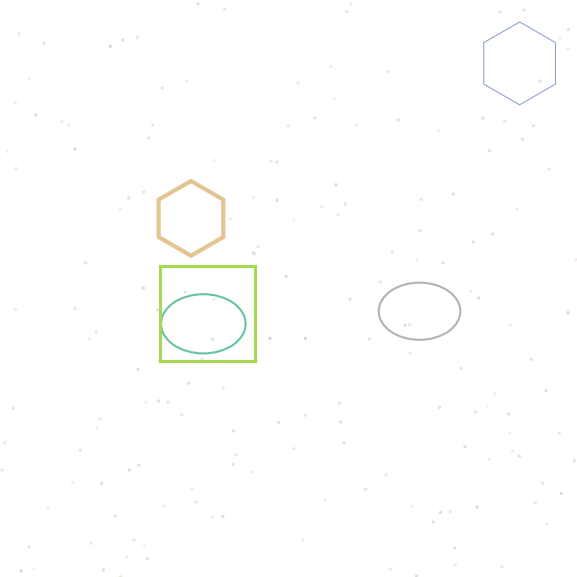[{"shape": "oval", "thickness": 1, "radius": 0.37, "center": [0.352, 0.438]}, {"shape": "hexagon", "thickness": 0.5, "radius": 0.36, "center": [0.9, 0.889]}, {"shape": "square", "thickness": 1.5, "radius": 0.41, "center": [0.359, 0.457]}, {"shape": "hexagon", "thickness": 2, "radius": 0.32, "center": [0.331, 0.621]}, {"shape": "oval", "thickness": 1, "radius": 0.35, "center": [0.726, 0.46]}]